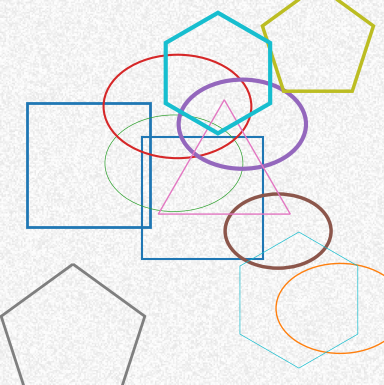[{"shape": "square", "thickness": 1.5, "radius": 0.79, "center": [0.527, 0.485]}, {"shape": "square", "thickness": 2, "radius": 0.8, "center": [0.23, 0.571]}, {"shape": "oval", "thickness": 1, "radius": 0.83, "center": [0.884, 0.199]}, {"shape": "oval", "thickness": 0.5, "radius": 0.9, "center": [0.452, 0.576]}, {"shape": "oval", "thickness": 1.5, "radius": 0.96, "center": [0.461, 0.723]}, {"shape": "oval", "thickness": 3, "radius": 0.83, "center": [0.629, 0.677]}, {"shape": "oval", "thickness": 2.5, "radius": 0.69, "center": [0.722, 0.4]}, {"shape": "triangle", "thickness": 1, "radius": 0.99, "center": [0.583, 0.543]}, {"shape": "pentagon", "thickness": 2, "radius": 0.98, "center": [0.19, 0.118]}, {"shape": "pentagon", "thickness": 2.5, "radius": 0.76, "center": [0.826, 0.886]}, {"shape": "hexagon", "thickness": 0.5, "radius": 0.88, "center": [0.776, 0.221]}, {"shape": "hexagon", "thickness": 3, "radius": 0.78, "center": [0.566, 0.81]}]